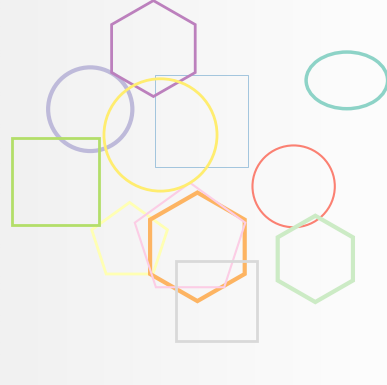[{"shape": "oval", "thickness": 2.5, "radius": 0.53, "center": [0.895, 0.791]}, {"shape": "pentagon", "thickness": 2, "radius": 0.51, "center": [0.334, 0.371]}, {"shape": "circle", "thickness": 3, "radius": 0.54, "center": [0.233, 0.716]}, {"shape": "circle", "thickness": 1.5, "radius": 0.53, "center": [0.758, 0.516]}, {"shape": "square", "thickness": 0.5, "radius": 0.6, "center": [0.519, 0.686]}, {"shape": "hexagon", "thickness": 3, "radius": 0.7, "center": [0.509, 0.359]}, {"shape": "square", "thickness": 2, "radius": 0.56, "center": [0.144, 0.529]}, {"shape": "pentagon", "thickness": 1.5, "radius": 0.75, "center": [0.49, 0.375]}, {"shape": "square", "thickness": 2, "radius": 0.52, "center": [0.558, 0.218]}, {"shape": "hexagon", "thickness": 2, "radius": 0.62, "center": [0.396, 0.874]}, {"shape": "hexagon", "thickness": 3, "radius": 0.56, "center": [0.814, 0.328]}, {"shape": "circle", "thickness": 2, "radius": 0.73, "center": [0.414, 0.649]}]